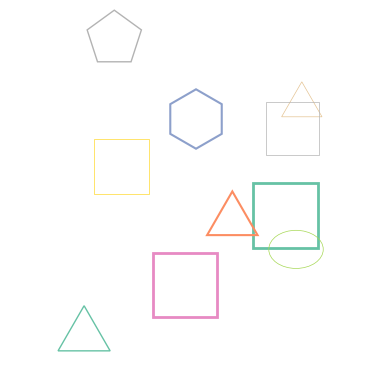[{"shape": "triangle", "thickness": 1, "radius": 0.39, "center": [0.218, 0.128]}, {"shape": "square", "thickness": 2, "radius": 0.42, "center": [0.742, 0.44]}, {"shape": "triangle", "thickness": 1.5, "radius": 0.38, "center": [0.603, 0.427]}, {"shape": "hexagon", "thickness": 1.5, "radius": 0.39, "center": [0.509, 0.691]}, {"shape": "square", "thickness": 2, "radius": 0.42, "center": [0.48, 0.26]}, {"shape": "oval", "thickness": 0.5, "radius": 0.35, "center": [0.769, 0.352]}, {"shape": "square", "thickness": 0.5, "radius": 0.36, "center": [0.315, 0.567]}, {"shape": "triangle", "thickness": 0.5, "radius": 0.3, "center": [0.784, 0.727]}, {"shape": "pentagon", "thickness": 1, "radius": 0.37, "center": [0.297, 0.899]}, {"shape": "square", "thickness": 0.5, "radius": 0.35, "center": [0.76, 0.666]}]